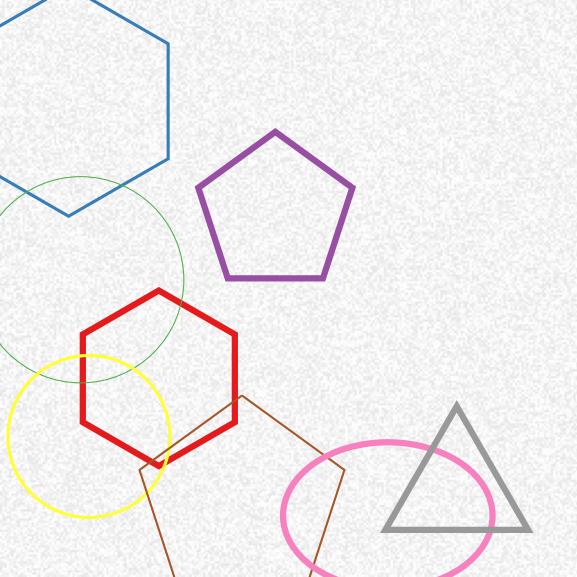[{"shape": "hexagon", "thickness": 3, "radius": 0.76, "center": [0.275, 0.344]}, {"shape": "hexagon", "thickness": 1.5, "radius": 1.0, "center": [0.119, 0.824]}, {"shape": "circle", "thickness": 0.5, "radius": 0.89, "center": [0.14, 0.515]}, {"shape": "pentagon", "thickness": 3, "radius": 0.7, "center": [0.477, 0.631]}, {"shape": "circle", "thickness": 1.5, "radius": 0.7, "center": [0.154, 0.243]}, {"shape": "pentagon", "thickness": 1, "radius": 0.93, "center": [0.419, 0.128]}, {"shape": "oval", "thickness": 3, "radius": 0.91, "center": [0.671, 0.106]}, {"shape": "triangle", "thickness": 3, "radius": 0.71, "center": [0.791, 0.153]}]